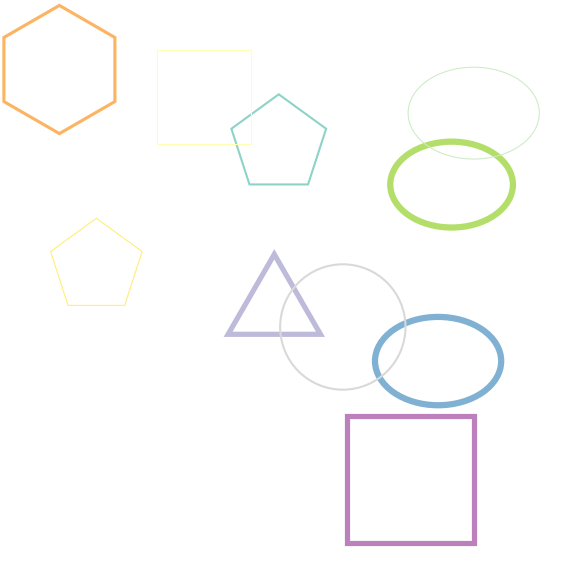[{"shape": "pentagon", "thickness": 1, "radius": 0.43, "center": [0.483, 0.75]}, {"shape": "square", "thickness": 0.5, "radius": 0.41, "center": [0.352, 0.831]}, {"shape": "triangle", "thickness": 2.5, "radius": 0.46, "center": [0.475, 0.466]}, {"shape": "oval", "thickness": 3, "radius": 0.55, "center": [0.759, 0.374]}, {"shape": "hexagon", "thickness": 1.5, "radius": 0.55, "center": [0.103, 0.879]}, {"shape": "oval", "thickness": 3, "radius": 0.53, "center": [0.782, 0.68]}, {"shape": "circle", "thickness": 1, "radius": 0.54, "center": [0.594, 0.433]}, {"shape": "square", "thickness": 2.5, "radius": 0.55, "center": [0.711, 0.169]}, {"shape": "oval", "thickness": 0.5, "radius": 0.57, "center": [0.82, 0.803]}, {"shape": "pentagon", "thickness": 0.5, "radius": 0.42, "center": [0.167, 0.538]}]